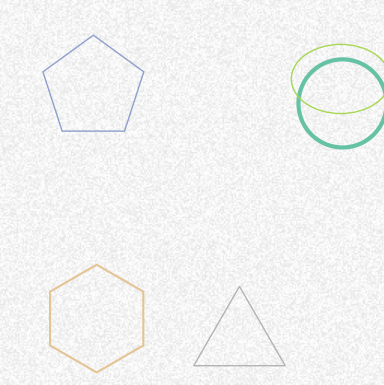[{"shape": "circle", "thickness": 3, "radius": 0.57, "center": [0.89, 0.731]}, {"shape": "pentagon", "thickness": 1, "radius": 0.69, "center": [0.242, 0.771]}, {"shape": "oval", "thickness": 1, "radius": 0.64, "center": [0.885, 0.795]}, {"shape": "hexagon", "thickness": 1.5, "radius": 0.7, "center": [0.251, 0.173]}, {"shape": "triangle", "thickness": 1, "radius": 0.69, "center": [0.622, 0.119]}]